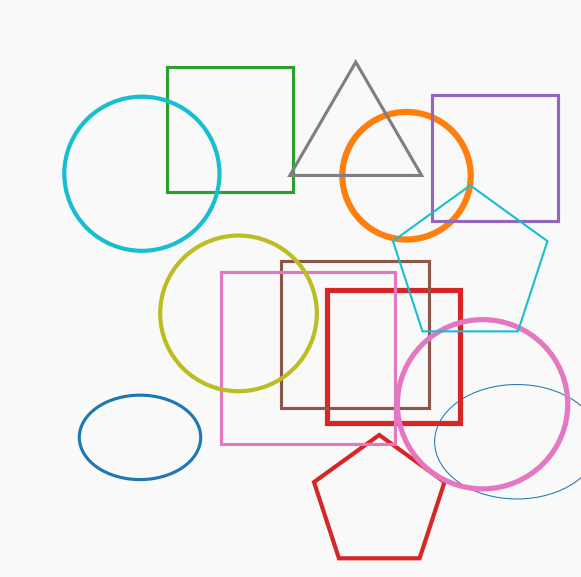[{"shape": "oval", "thickness": 0.5, "radius": 0.71, "center": [0.889, 0.234]}, {"shape": "oval", "thickness": 1.5, "radius": 0.52, "center": [0.241, 0.242]}, {"shape": "circle", "thickness": 3, "radius": 0.55, "center": [0.699, 0.695]}, {"shape": "square", "thickness": 1.5, "radius": 0.54, "center": [0.395, 0.775]}, {"shape": "square", "thickness": 2.5, "radius": 0.57, "center": [0.677, 0.382]}, {"shape": "pentagon", "thickness": 2, "radius": 0.59, "center": [0.652, 0.128]}, {"shape": "square", "thickness": 1.5, "radius": 0.54, "center": [0.852, 0.725]}, {"shape": "square", "thickness": 1.5, "radius": 0.64, "center": [0.61, 0.42]}, {"shape": "square", "thickness": 1.5, "radius": 0.74, "center": [0.53, 0.38]}, {"shape": "circle", "thickness": 2.5, "radius": 0.73, "center": [0.83, 0.299]}, {"shape": "triangle", "thickness": 1.5, "radius": 0.65, "center": [0.612, 0.761]}, {"shape": "circle", "thickness": 2, "radius": 0.67, "center": [0.41, 0.456]}, {"shape": "pentagon", "thickness": 1, "radius": 0.7, "center": [0.809, 0.538]}, {"shape": "circle", "thickness": 2, "radius": 0.67, "center": [0.244, 0.698]}]